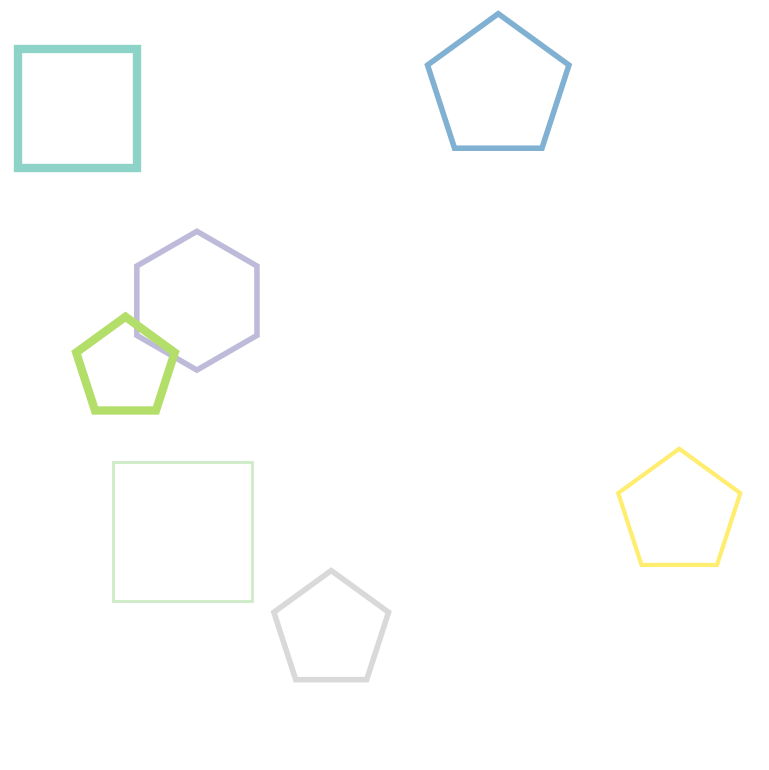[{"shape": "square", "thickness": 3, "radius": 0.39, "center": [0.101, 0.859]}, {"shape": "hexagon", "thickness": 2, "radius": 0.45, "center": [0.256, 0.609]}, {"shape": "pentagon", "thickness": 2, "radius": 0.48, "center": [0.647, 0.886]}, {"shape": "pentagon", "thickness": 3, "radius": 0.34, "center": [0.163, 0.521]}, {"shape": "pentagon", "thickness": 2, "radius": 0.39, "center": [0.43, 0.181]}, {"shape": "square", "thickness": 1, "radius": 0.45, "center": [0.237, 0.31]}, {"shape": "pentagon", "thickness": 1.5, "radius": 0.42, "center": [0.882, 0.334]}]